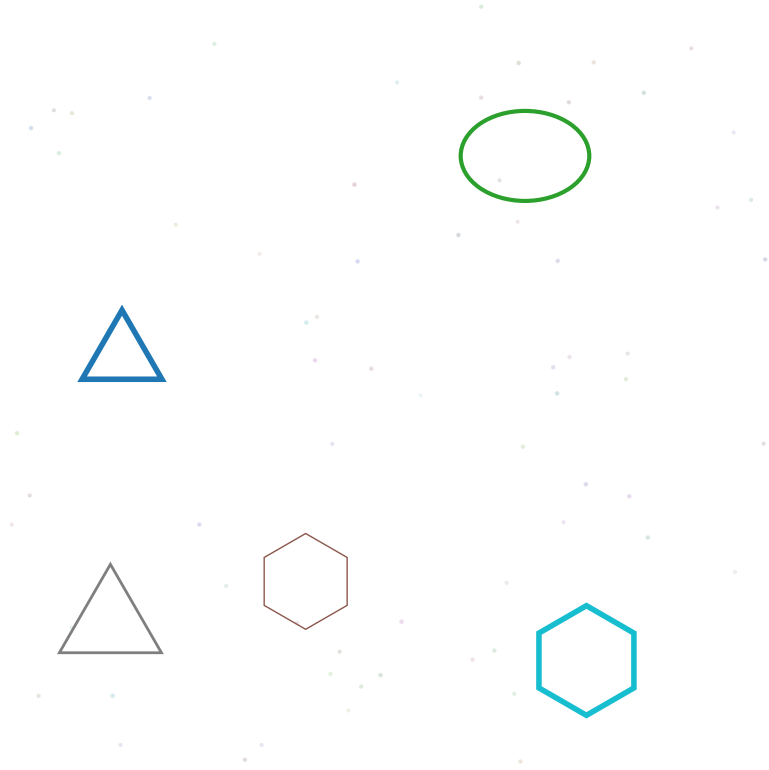[{"shape": "triangle", "thickness": 2, "radius": 0.3, "center": [0.158, 0.537]}, {"shape": "oval", "thickness": 1.5, "radius": 0.42, "center": [0.682, 0.798]}, {"shape": "hexagon", "thickness": 0.5, "radius": 0.31, "center": [0.397, 0.245]}, {"shape": "triangle", "thickness": 1, "radius": 0.38, "center": [0.143, 0.191]}, {"shape": "hexagon", "thickness": 2, "radius": 0.36, "center": [0.762, 0.142]}]